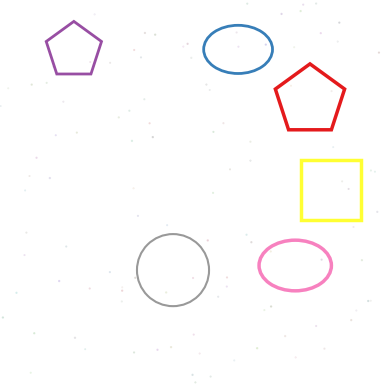[{"shape": "pentagon", "thickness": 2.5, "radius": 0.47, "center": [0.805, 0.739]}, {"shape": "oval", "thickness": 2, "radius": 0.45, "center": [0.618, 0.872]}, {"shape": "pentagon", "thickness": 2, "radius": 0.38, "center": [0.192, 0.869]}, {"shape": "square", "thickness": 2.5, "radius": 0.39, "center": [0.86, 0.507]}, {"shape": "oval", "thickness": 2.5, "radius": 0.47, "center": [0.767, 0.31]}, {"shape": "circle", "thickness": 1.5, "radius": 0.47, "center": [0.449, 0.298]}]